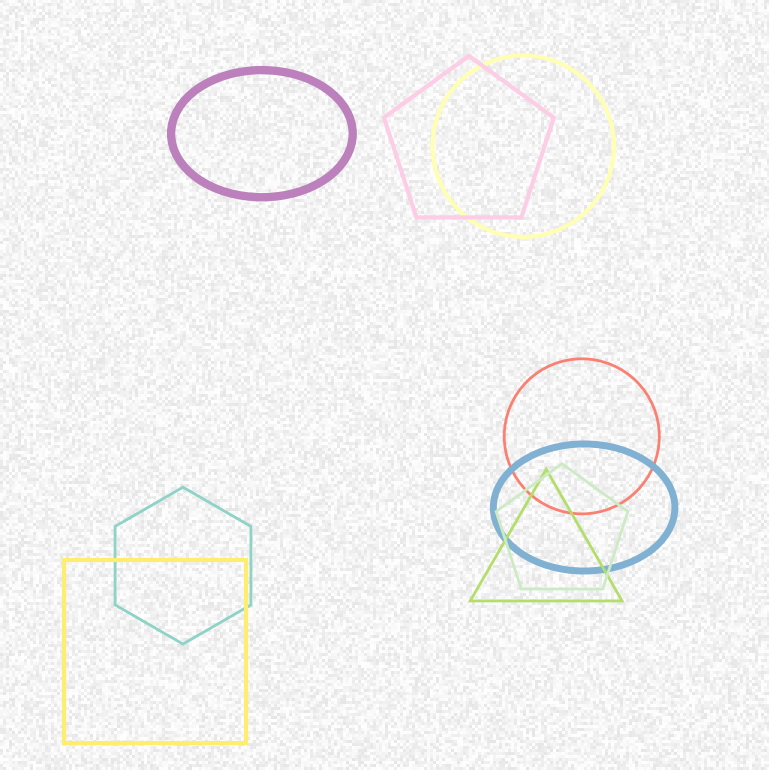[{"shape": "hexagon", "thickness": 1, "radius": 0.51, "center": [0.238, 0.265]}, {"shape": "circle", "thickness": 1.5, "radius": 0.59, "center": [0.68, 0.81]}, {"shape": "circle", "thickness": 1, "radius": 0.5, "center": [0.756, 0.433]}, {"shape": "oval", "thickness": 2.5, "radius": 0.59, "center": [0.759, 0.341]}, {"shape": "triangle", "thickness": 1, "radius": 0.57, "center": [0.709, 0.277]}, {"shape": "pentagon", "thickness": 1.5, "radius": 0.58, "center": [0.609, 0.811]}, {"shape": "oval", "thickness": 3, "radius": 0.59, "center": [0.34, 0.826]}, {"shape": "pentagon", "thickness": 1, "radius": 0.45, "center": [0.73, 0.308]}, {"shape": "square", "thickness": 1.5, "radius": 0.59, "center": [0.202, 0.154]}]